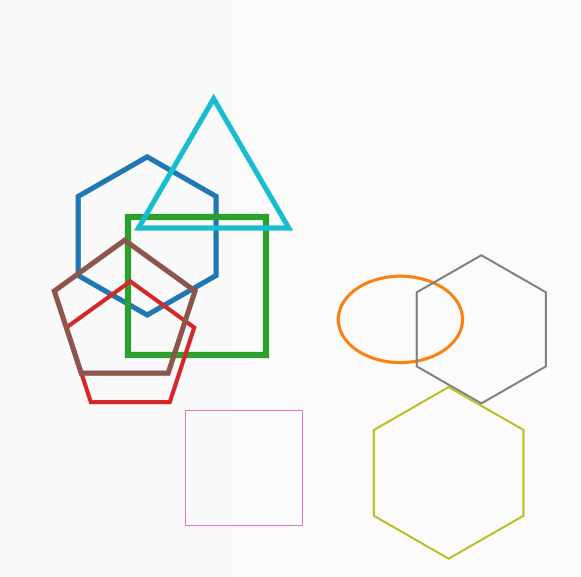[{"shape": "hexagon", "thickness": 2.5, "radius": 0.68, "center": [0.253, 0.591]}, {"shape": "oval", "thickness": 1.5, "radius": 0.53, "center": [0.689, 0.446]}, {"shape": "square", "thickness": 3, "radius": 0.59, "center": [0.339, 0.504]}, {"shape": "pentagon", "thickness": 2, "radius": 0.58, "center": [0.224, 0.396]}, {"shape": "pentagon", "thickness": 2.5, "radius": 0.64, "center": [0.214, 0.456]}, {"shape": "square", "thickness": 0.5, "radius": 0.5, "center": [0.419, 0.19]}, {"shape": "hexagon", "thickness": 1, "radius": 0.64, "center": [0.828, 0.429]}, {"shape": "hexagon", "thickness": 1, "radius": 0.74, "center": [0.772, 0.18]}, {"shape": "triangle", "thickness": 2.5, "radius": 0.75, "center": [0.368, 0.679]}]